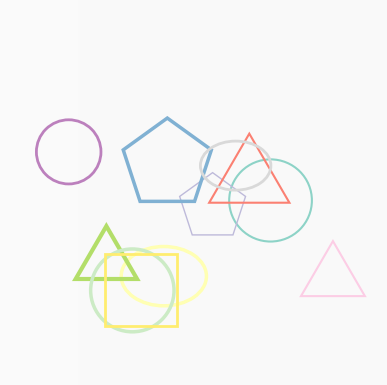[{"shape": "circle", "thickness": 1.5, "radius": 0.53, "center": [0.698, 0.479]}, {"shape": "oval", "thickness": 2.5, "radius": 0.55, "center": [0.423, 0.283]}, {"shape": "pentagon", "thickness": 1, "radius": 0.45, "center": [0.549, 0.462]}, {"shape": "triangle", "thickness": 1.5, "radius": 0.6, "center": [0.643, 0.533]}, {"shape": "pentagon", "thickness": 2.5, "radius": 0.6, "center": [0.432, 0.574]}, {"shape": "triangle", "thickness": 3, "radius": 0.46, "center": [0.274, 0.321]}, {"shape": "triangle", "thickness": 1.5, "radius": 0.48, "center": [0.859, 0.278]}, {"shape": "oval", "thickness": 2, "radius": 0.45, "center": [0.608, 0.57]}, {"shape": "circle", "thickness": 2, "radius": 0.42, "center": [0.177, 0.606]}, {"shape": "circle", "thickness": 2.5, "radius": 0.54, "center": [0.342, 0.246]}, {"shape": "square", "thickness": 2, "radius": 0.47, "center": [0.364, 0.246]}]